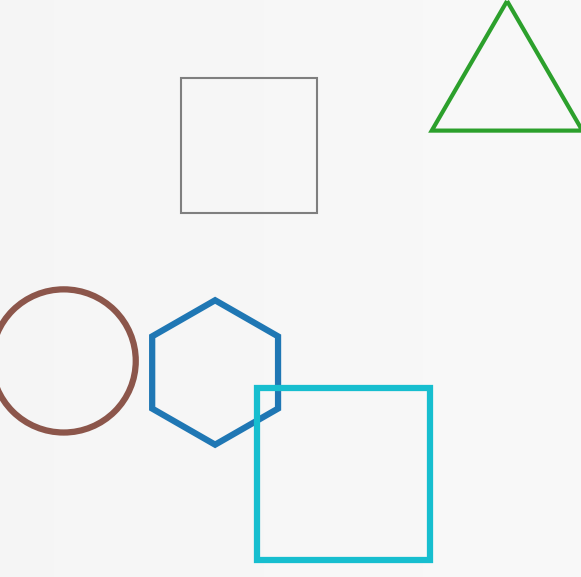[{"shape": "hexagon", "thickness": 3, "radius": 0.63, "center": [0.37, 0.354]}, {"shape": "triangle", "thickness": 2, "radius": 0.75, "center": [0.872, 0.848]}, {"shape": "circle", "thickness": 3, "radius": 0.62, "center": [0.11, 0.374]}, {"shape": "square", "thickness": 1, "radius": 0.58, "center": [0.428, 0.748]}, {"shape": "square", "thickness": 3, "radius": 0.74, "center": [0.592, 0.178]}]